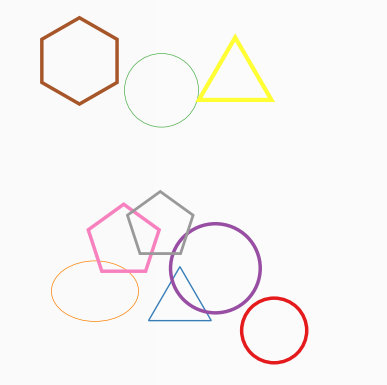[{"shape": "circle", "thickness": 2.5, "radius": 0.42, "center": [0.708, 0.142]}, {"shape": "triangle", "thickness": 1, "radius": 0.47, "center": [0.464, 0.214]}, {"shape": "circle", "thickness": 0.5, "radius": 0.48, "center": [0.417, 0.765]}, {"shape": "circle", "thickness": 2.5, "radius": 0.58, "center": [0.556, 0.303]}, {"shape": "oval", "thickness": 0.5, "radius": 0.56, "center": [0.245, 0.244]}, {"shape": "triangle", "thickness": 3, "radius": 0.54, "center": [0.607, 0.795]}, {"shape": "hexagon", "thickness": 2.5, "radius": 0.56, "center": [0.205, 0.842]}, {"shape": "pentagon", "thickness": 2.5, "radius": 0.48, "center": [0.319, 0.373]}, {"shape": "pentagon", "thickness": 2, "radius": 0.45, "center": [0.414, 0.413]}]